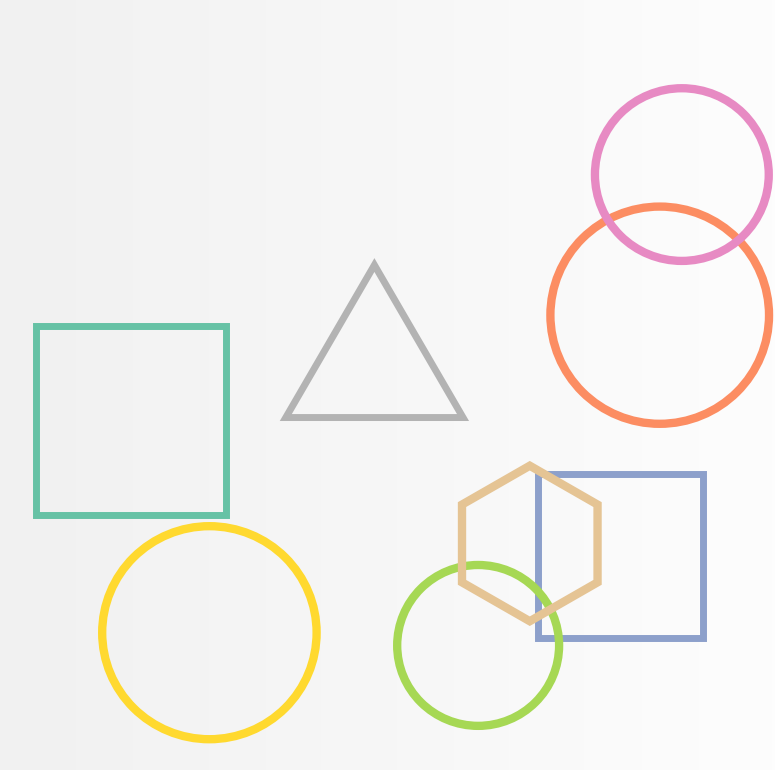[{"shape": "square", "thickness": 2.5, "radius": 0.61, "center": [0.169, 0.454]}, {"shape": "circle", "thickness": 3, "radius": 0.71, "center": [0.851, 0.591]}, {"shape": "square", "thickness": 2.5, "radius": 0.53, "center": [0.801, 0.277]}, {"shape": "circle", "thickness": 3, "radius": 0.56, "center": [0.88, 0.773]}, {"shape": "circle", "thickness": 3, "radius": 0.52, "center": [0.617, 0.162]}, {"shape": "circle", "thickness": 3, "radius": 0.69, "center": [0.27, 0.178]}, {"shape": "hexagon", "thickness": 3, "radius": 0.5, "center": [0.684, 0.294]}, {"shape": "triangle", "thickness": 2.5, "radius": 0.66, "center": [0.483, 0.524]}]